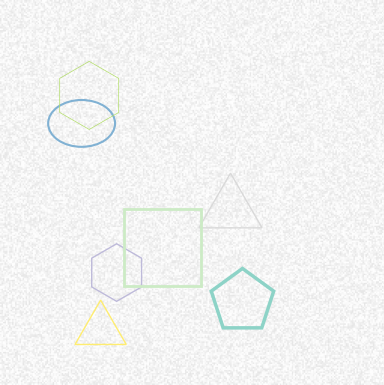[{"shape": "pentagon", "thickness": 2.5, "radius": 0.43, "center": [0.63, 0.217]}, {"shape": "hexagon", "thickness": 1, "radius": 0.37, "center": [0.303, 0.292]}, {"shape": "oval", "thickness": 1.5, "radius": 0.43, "center": [0.212, 0.679]}, {"shape": "hexagon", "thickness": 0.5, "radius": 0.44, "center": [0.232, 0.752]}, {"shape": "triangle", "thickness": 1, "radius": 0.47, "center": [0.599, 0.456]}, {"shape": "square", "thickness": 2, "radius": 0.5, "center": [0.422, 0.357]}, {"shape": "triangle", "thickness": 1, "radius": 0.38, "center": [0.261, 0.144]}]